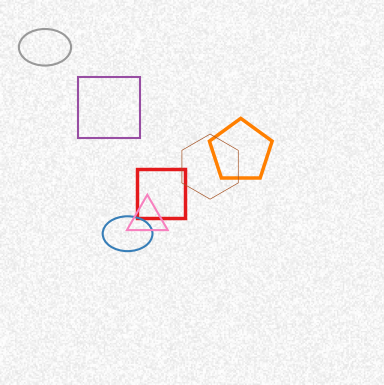[{"shape": "square", "thickness": 2.5, "radius": 0.31, "center": [0.418, 0.497]}, {"shape": "oval", "thickness": 1.5, "radius": 0.32, "center": [0.331, 0.393]}, {"shape": "square", "thickness": 1.5, "radius": 0.4, "center": [0.284, 0.721]}, {"shape": "pentagon", "thickness": 2.5, "radius": 0.43, "center": [0.625, 0.607]}, {"shape": "hexagon", "thickness": 0.5, "radius": 0.42, "center": [0.546, 0.567]}, {"shape": "triangle", "thickness": 1.5, "radius": 0.31, "center": [0.383, 0.433]}, {"shape": "oval", "thickness": 1.5, "radius": 0.34, "center": [0.117, 0.877]}]